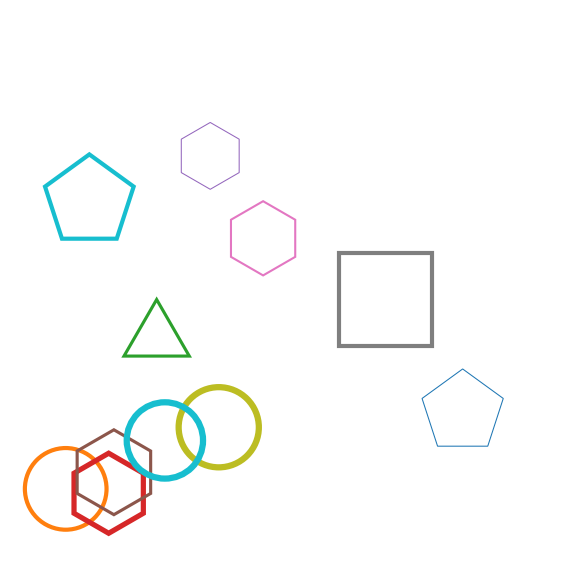[{"shape": "pentagon", "thickness": 0.5, "radius": 0.37, "center": [0.801, 0.286]}, {"shape": "circle", "thickness": 2, "radius": 0.35, "center": [0.114, 0.153]}, {"shape": "triangle", "thickness": 1.5, "radius": 0.33, "center": [0.271, 0.415]}, {"shape": "hexagon", "thickness": 2.5, "radius": 0.35, "center": [0.188, 0.145]}, {"shape": "hexagon", "thickness": 0.5, "radius": 0.29, "center": [0.364, 0.729]}, {"shape": "hexagon", "thickness": 1.5, "radius": 0.37, "center": [0.197, 0.181]}, {"shape": "hexagon", "thickness": 1, "radius": 0.32, "center": [0.456, 0.586]}, {"shape": "square", "thickness": 2, "radius": 0.4, "center": [0.668, 0.48]}, {"shape": "circle", "thickness": 3, "radius": 0.35, "center": [0.379, 0.259]}, {"shape": "pentagon", "thickness": 2, "radius": 0.4, "center": [0.155, 0.651]}, {"shape": "circle", "thickness": 3, "radius": 0.33, "center": [0.286, 0.236]}]